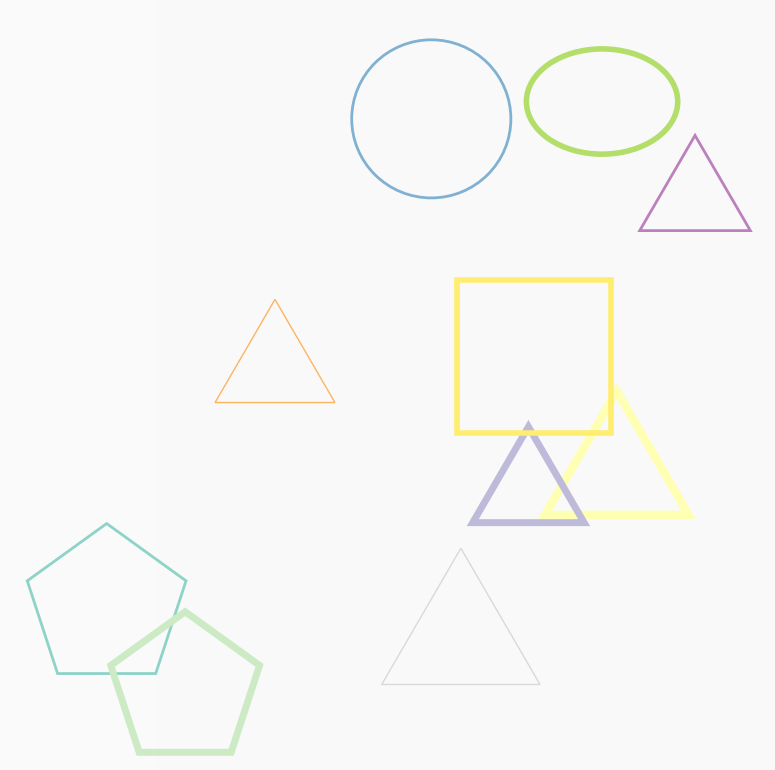[{"shape": "pentagon", "thickness": 1, "radius": 0.54, "center": [0.138, 0.212]}, {"shape": "triangle", "thickness": 3, "radius": 0.54, "center": [0.796, 0.385]}, {"shape": "triangle", "thickness": 2.5, "radius": 0.41, "center": [0.682, 0.363]}, {"shape": "circle", "thickness": 1, "radius": 0.51, "center": [0.557, 0.846]}, {"shape": "triangle", "thickness": 0.5, "radius": 0.45, "center": [0.355, 0.522]}, {"shape": "oval", "thickness": 2, "radius": 0.49, "center": [0.777, 0.868]}, {"shape": "triangle", "thickness": 0.5, "radius": 0.59, "center": [0.595, 0.17]}, {"shape": "triangle", "thickness": 1, "radius": 0.41, "center": [0.897, 0.742]}, {"shape": "pentagon", "thickness": 2.5, "radius": 0.5, "center": [0.239, 0.105]}, {"shape": "square", "thickness": 2, "radius": 0.5, "center": [0.689, 0.537]}]